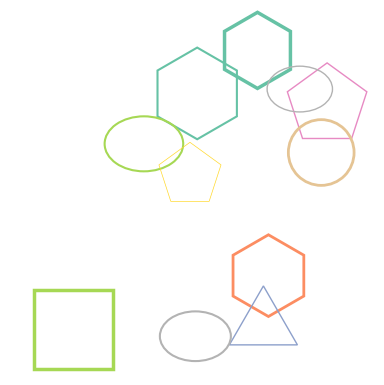[{"shape": "hexagon", "thickness": 1.5, "radius": 0.6, "center": [0.512, 0.757]}, {"shape": "hexagon", "thickness": 2.5, "radius": 0.49, "center": [0.669, 0.869]}, {"shape": "hexagon", "thickness": 2, "radius": 0.53, "center": [0.697, 0.284]}, {"shape": "triangle", "thickness": 1, "radius": 0.51, "center": [0.684, 0.155]}, {"shape": "pentagon", "thickness": 1, "radius": 0.54, "center": [0.85, 0.728]}, {"shape": "square", "thickness": 2.5, "radius": 0.51, "center": [0.192, 0.144]}, {"shape": "oval", "thickness": 1.5, "radius": 0.51, "center": [0.374, 0.626]}, {"shape": "pentagon", "thickness": 0.5, "radius": 0.42, "center": [0.493, 0.546]}, {"shape": "circle", "thickness": 2, "radius": 0.43, "center": [0.834, 0.604]}, {"shape": "oval", "thickness": 1, "radius": 0.42, "center": [0.779, 0.769]}, {"shape": "oval", "thickness": 1.5, "radius": 0.46, "center": [0.507, 0.127]}]